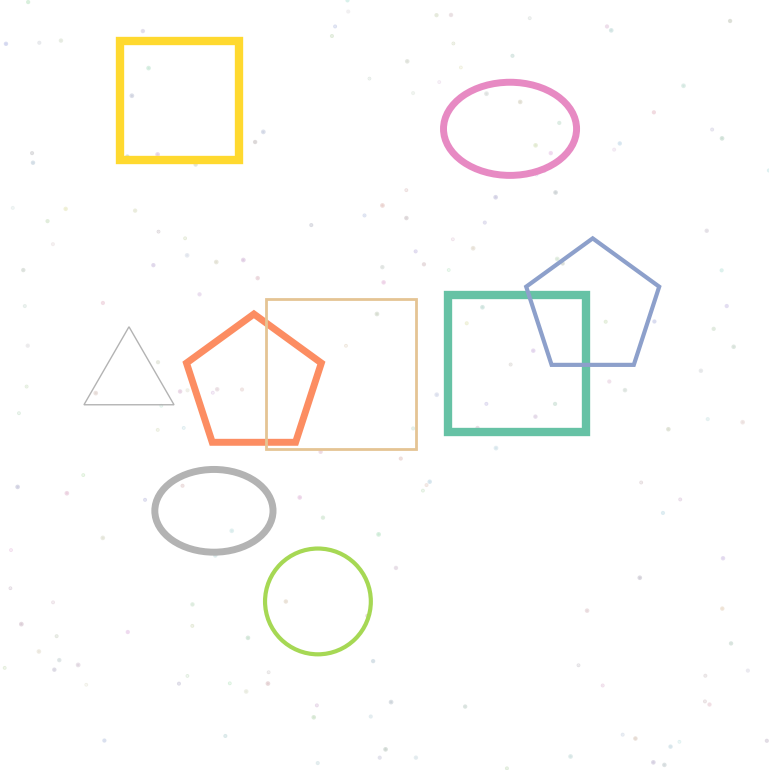[{"shape": "square", "thickness": 3, "radius": 0.45, "center": [0.671, 0.528]}, {"shape": "pentagon", "thickness": 2.5, "radius": 0.46, "center": [0.33, 0.5]}, {"shape": "pentagon", "thickness": 1.5, "radius": 0.45, "center": [0.77, 0.6]}, {"shape": "oval", "thickness": 2.5, "radius": 0.43, "center": [0.662, 0.833]}, {"shape": "circle", "thickness": 1.5, "radius": 0.34, "center": [0.413, 0.219]}, {"shape": "square", "thickness": 3, "radius": 0.39, "center": [0.233, 0.869]}, {"shape": "square", "thickness": 1, "radius": 0.49, "center": [0.443, 0.514]}, {"shape": "oval", "thickness": 2.5, "radius": 0.38, "center": [0.278, 0.337]}, {"shape": "triangle", "thickness": 0.5, "radius": 0.34, "center": [0.168, 0.508]}]